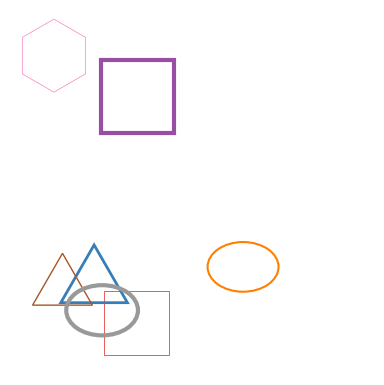[{"shape": "square", "thickness": 0.5, "radius": 0.42, "center": [0.355, 0.161]}, {"shape": "triangle", "thickness": 2, "radius": 0.5, "center": [0.244, 0.264]}, {"shape": "square", "thickness": 3, "radius": 0.48, "center": [0.357, 0.75]}, {"shape": "oval", "thickness": 1.5, "radius": 0.46, "center": [0.631, 0.307]}, {"shape": "triangle", "thickness": 1, "radius": 0.45, "center": [0.162, 0.252]}, {"shape": "hexagon", "thickness": 0.5, "radius": 0.47, "center": [0.14, 0.855]}, {"shape": "oval", "thickness": 3, "radius": 0.47, "center": [0.265, 0.194]}]